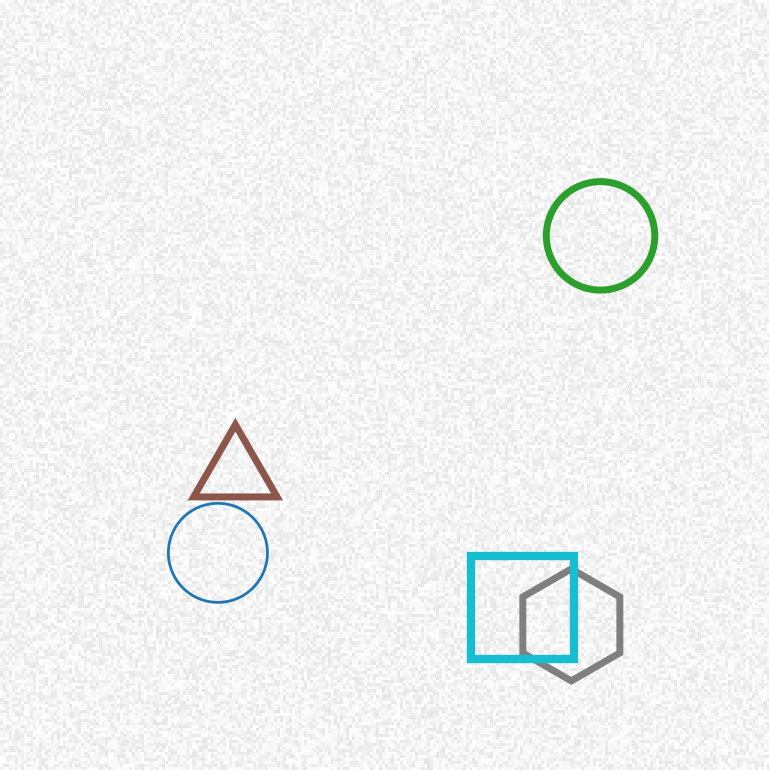[{"shape": "circle", "thickness": 1, "radius": 0.32, "center": [0.283, 0.282]}, {"shape": "circle", "thickness": 2.5, "radius": 0.35, "center": [0.78, 0.694]}, {"shape": "triangle", "thickness": 2.5, "radius": 0.31, "center": [0.306, 0.386]}, {"shape": "hexagon", "thickness": 2.5, "radius": 0.36, "center": [0.742, 0.188]}, {"shape": "square", "thickness": 3, "radius": 0.33, "center": [0.678, 0.211]}]